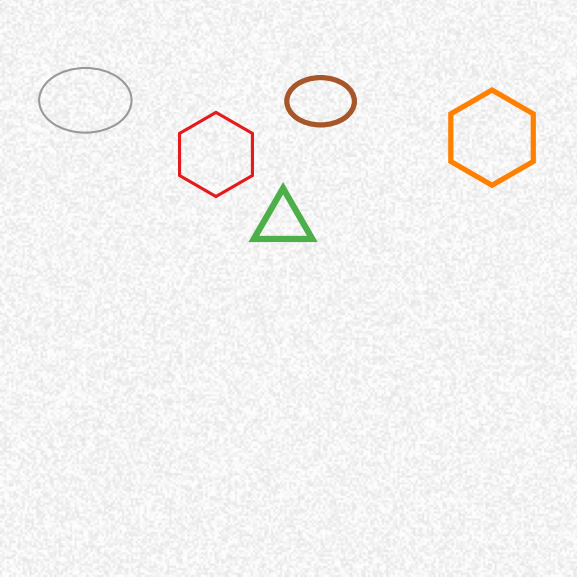[{"shape": "hexagon", "thickness": 1.5, "radius": 0.36, "center": [0.374, 0.732]}, {"shape": "triangle", "thickness": 3, "radius": 0.29, "center": [0.49, 0.615]}, {"shape": "hexagon", "thickness": 2.5, "radius": 0.41, "center": [0.852, 0.761]}, {"shape": "oval", "thickness": 2.5, "radius": 0.29, "center": [0.555, 0.824]}, {"shape": "oval", "thickness": 1, "radius": 0.4, "center": [0.148, 0.825]}]